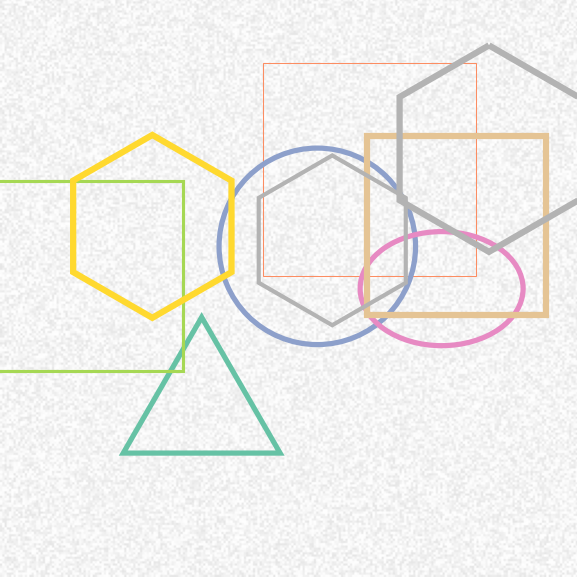[{"shape": "triangle", "thickness": 2.5, "radius": 0.78, "center": [0.349, 0.293]}, {"shape": "square", "thickness": 0.5, "radius": 0.92, "center": [0.641, 0.706]}, {"shape": "circle", "thickness": 2.5, "radius": 0.85, "center": [0.549, 0.573]}, {"shape": "oval", "thickness": 2.5, "radius": 0.71, "center": [0.765, 0.499]}, {"shape": "square", "thickness": 1.5, "radius": 0.83, "center": [0.151, 0.521]}, {"shape": "hexagon", "thickness": 3, "radius": 0.79, "center": [0.264, 0.607]}, {"shape": "square", "thickness": 3, "radius": 0.77, "center": [0.791, 0.609]}, {"shape": "hexagon", "thickness": 3, "radius": 0.89, "center": [0.847, 0.742]}, {"shape": "hexagon", "thickness": 2, "radius": 0.73, "center": [0.575, 0.583]}]